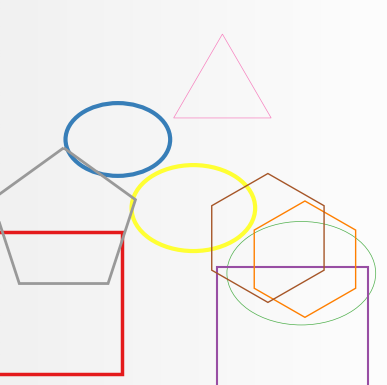[{"shape": "square", "thickness": 2.5, "radius": 0.92, "center": [0.13, 0.213]}, {"shape": "oval", "thickness": 3, "radius": 0.68, "center": [0.304, 0.638]}, {"shape": "oval", "thickness": 0.5, "radius": 0.96, "center": [0.778, 0.29]}, {"shape": "square", "thickness": 1.5, "radius": 0.97, "center": [0.755, 0.113]}, {"shape": "hexagon", "thickness": 1, "radius": 0.76, "center": [0.787, 0.327]}, {"shape": "oval", "thickness": 3, "radius": 0.8, "center": [0.499, 0.46]}, {"shape": "hexagon", "thickness": 1, "radius": 0.84, "center": [0.691, 0.382]}, {"shape": "triangle", "thickness": 0.5, "radius": 0.73, "center": [0.574, 0.766]}, {"shape": "pentagon", "thickness": 2, "radius": 0.97, "center": [0.164, 0.421]}]